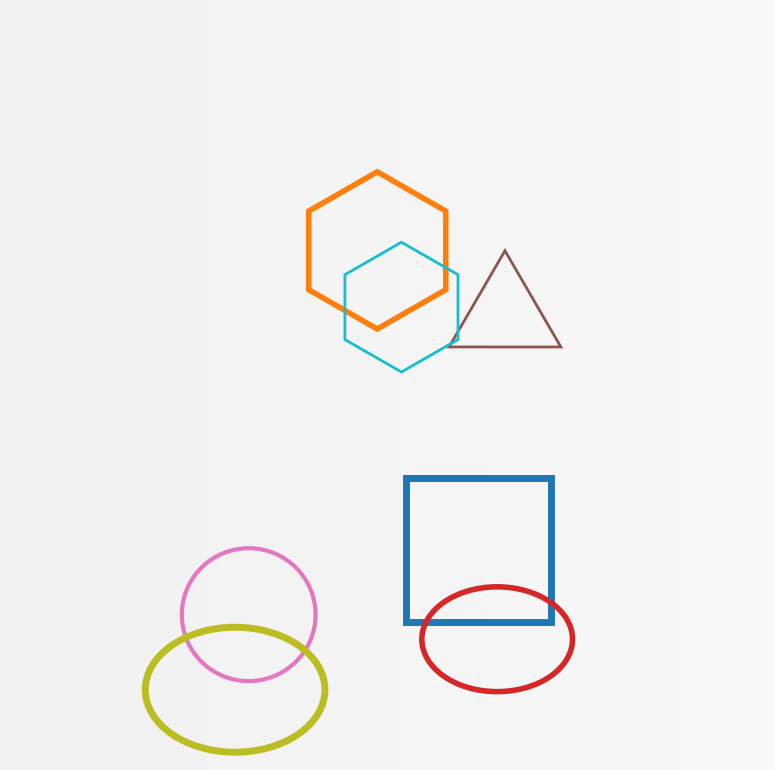[{"shape": "square", "thickness": 2.5, "radius": 0.47, "center": [0.617, 0.285]}, {"shape": "hexagon", "thickness": 2, "radius": 0.51, "center": [0.487, 0.675]}, {"shape": "oval", "thickness": 2, "radius": 0.49, "center": [0.642, 0.17]}, {"shape": "triangle", "thickness": 1, "radius": 0.42, "center": [0.652, 0.591]}, {"shape": "circle", "thickness": 1.5, "radius": 0.43, "center": [0.321, 0.202]}, {"shape": "oval", "thickness": 2.5, "radius": 0.58, "center": [0.303, 0.104]}, {"shape": "hexagon", "thickness": 1, "radius": 0.42, "center": [0.518, 0.601]}]